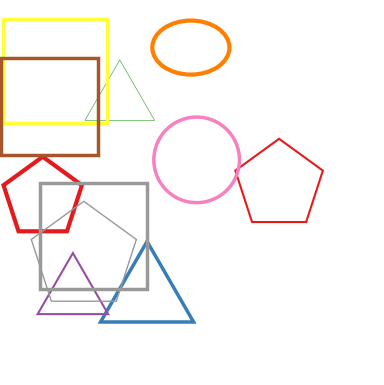[{"shape": "pentagon", "thickness": 3, "radius": 0.54, "center": [0.111, 0.486]}, {"shape": "pentagon", "thickness": 1.5, "radius": 0.6, "center": [0.725, 0.52]}, {"shape": "triangle", "thickness": 2.5, "radius": 0.7, "center": [0.382, 0.233]}, {"shape": "triangle", "thickness": 0.5, "radius": 0.52, "center": [0.311, 0.74]}, {"shape": "triangle", "thickness": 1.5, "radius": 0.53, "center": [0.189, 0.237]}, {"shape": "oval", "thickness": 3, "radius": 0.5, "center": [0.496, 0.876]}, {"shape": "square", "thickness": 2.5, "radius": 0.68, "center": [0.143, 0.815]}, {"shape": "square", "thickness": 2.5, "radius": 0.63, "center": [0.129, 0.724]}, {"shape": "circle", "thickness": 2.5, "radius": 0.56, "center": [0.511, 0.585]}, {"shape": "pentagon", "thickness": 1, "radius": 0.72, "center": [0.218, 0.334]}, {"shape": "square", "thickness": 2.5, "radius": 0.69, "center": [0.243, 0.387]}]